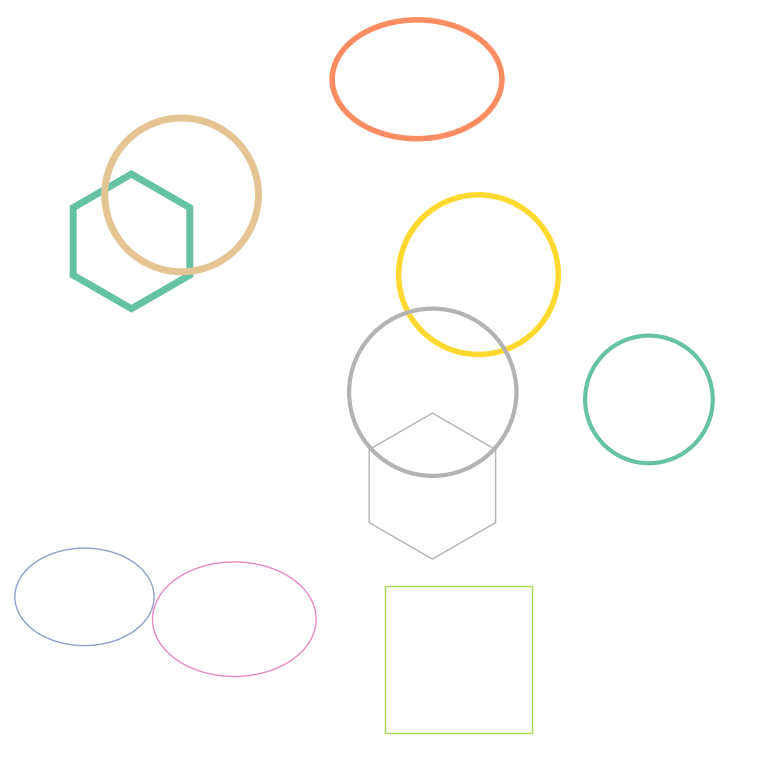[{"shape": "hexagon", "thickness": 2.5, "radius": 0.44, "center": [0.171, 0.687]}, {"shape": "circle", "thickness": 1.5, "radius": 0.41, "center": [0.843, 0.481]}, {"shape": "oval", "thickness": 2, "radius": 0.55, "center": [0.542, 0.897]}, {"shape": "oval", "thickness": 0.5, "radius": 0.45, "center": [0.11, 0.225]}, {"shape": "oval", "thickness": 0.5, "radius": 0.53, "center": [0.304, 0.196]}, {"shape": "square", "thickness": 0.5, "radius": 0.48, "center": [0.595, 0.143]}, {"shape": "circle", "thickness": 2, "radius": 0.52, "center": [0.621, 0.643]}, {"shape": "circle", "thickness": 2.5, "radius": 0.5, "center": [0.236, 0.747]}, {"shape": "hexagon", "thickness": 0.5, "radius": 0.47, "center": [0.562, 0.369]}, {"shape": "circle", "thickness": 1.5, "radius": 0.54, "center": [0.562, 0.491]}]